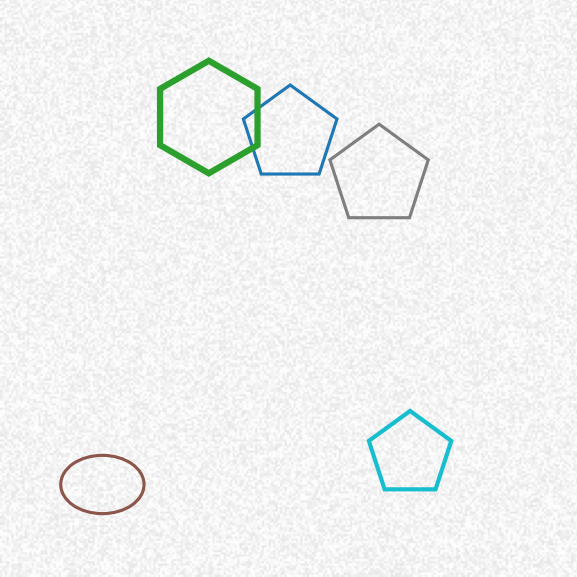[{"shape": "pentagon", "thickness": 1.5, "radius": 0.43, "center": [0.502, 0.767]}, {"shape": "hexagon", "thickness": 3, "radius": 0.49, "center": [0.362, 0.797]}, {"shape": "oval", "thickness": 1.5, "radius": 0.36, "center": [0.177, 0.16]}, {"shape": "pentagon", "thickness": 1.5, "radius": 0.45, "center": [0.656, 0.695]}, {"shape": "pentagon", "thickness": 2, "radius": 0.38, "center": [0.71, 0.212]}]